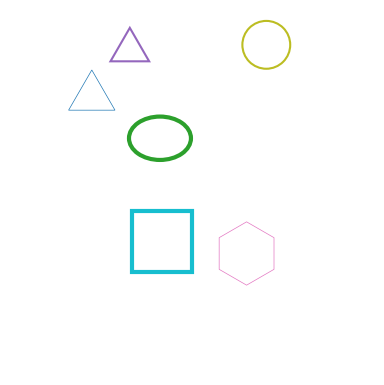[{"shape": "triangle", "thickness": 0.5, "radius": 0.35, "center": [0.238, 0.749]}, {"shape": "oval", "thickness": 3, "radius": 0.4, "center": [0.416, 0.641]}, {"shape": "triangle", "thickness": 1.5, "radius": 0.29, "center": [0.337, 0.87]}, {"shape": "hexagon", "thickness": 0.5, "radius": 0.41, "center": [0.64, 0.342]}, {"shape": "circle", "thickness": 1.5, "radius": 0.31, "center": [0.692, 0.884]}, {"shape": "square", "thickness": 3, "radius": 0.39, "center": [0.421, 0.373]}]